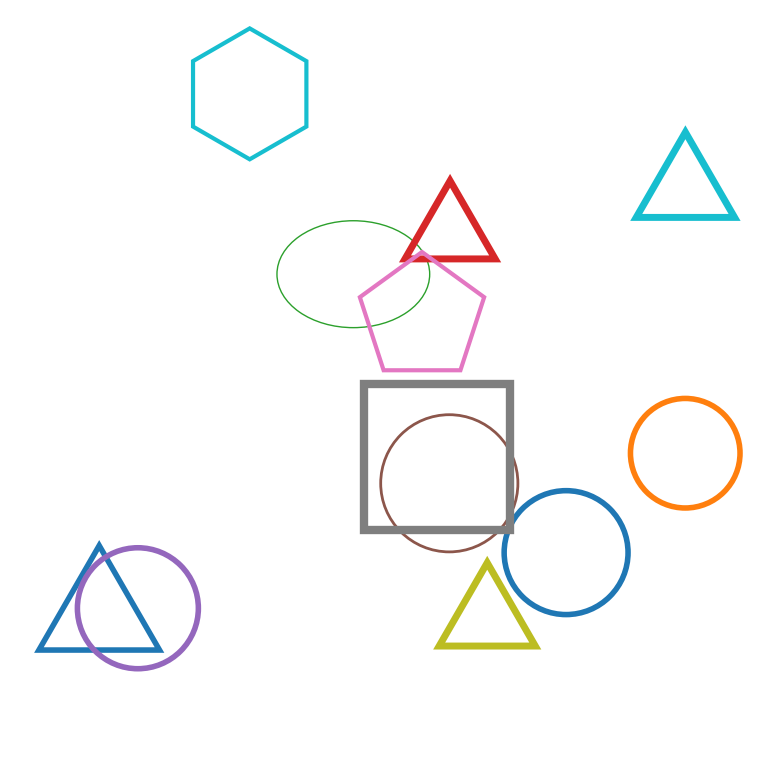[{"shape": "triangle", "thickness": 2, "radius": 0.45, "center": [0.129, 0.201]}, {"shape": "circle", "thickness": 2, "radius": 0.4, "center": [0.735, 0.282]}, {"shape": "circle", "thickness": 2, "radius": 0.36, "center": [0.89, 0.411]}, {"shape": "oval", "thickness": 0.5, "radius": 0.5, "center": [0.459, 0.644]}, {"shape": "triangle", "thickness": 2.5, "radius": 0.34, "center": [0.585, 0.698]}, {"shape": "circle", "thickness": 2, "radius": 0.39, "center": [0.179, 0.21]}, {"shape": "circle", "thickness": 1, "radius": 0.45, "center": [0.583, 0.372]}, {"shape": "pentagon", "thickness": 1.5, "radius": 0.42, "center": [0.548, 0.588]}, {"shape": "square", "thickness": 3, "radius": 0.47, "center": [0.567, 0.407]}, {"shape": "triangle", "thickness": 2.5, "radius": 0.36, "center": [0.633, 0.197]}, {"shape": "triangle", "thickness": 2.5, "radius": 0.37, "center": [0.89, 0.755]}, {"shape": "hexagon", "thickness": 1.5, "radius": 0.43, "center": [0.324, 0.878]}]